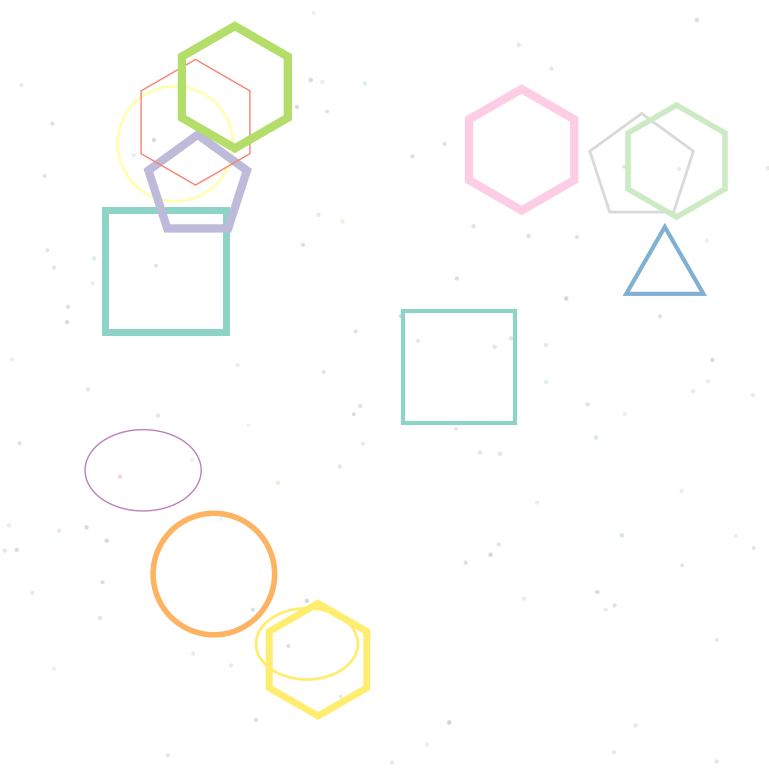[{"shape": "square", "thickness": 1.5, "radius": 0.36, "center": [0.596, 0.524]}, {"shape": "square", "thickness": 2.5, "radius": 0.39, "center": [0.215, 0.648]}, {"shape": "circle", "thickness": 1, "radius": 0.37, "center": [0.228, 0.813]}, {"shape": "pentagon", "thickness": 3, "radius": 0.34, "center": [0.257, 0.758]}, {"shape": "hexagon", "thickness": 0.5, "radius": 0.41, "center": [0.254, 0.841]}, {"shape": "triangle", "thickness": 1.5, "radius": 0.29, "center": [0.863, 0.647]}, {"shape": "circle", "thickness": 2, "radius": 0.39, "center": [0.278, 0.254]}, {"shape": "hexagon", "thickness": 3, "radius": 0.4, "center": [0.305, 0.887]}, {"shape": "hexagon", "thickness": 3, "radius": 0.39, "center": [0.677, 0.806]}, {"shape": "pentagon", "thickness": 1, "radius": 0.35, "center": [0.833, 0.782]}, {"shape": "oval", "thickness": 0.5, "radius": 0.38, "center": [0.186, 0.389]}, {"shape": "hexagon", "thickness": 2, "radius": 0.36, "center": [0.879, 0.791]}, {"shape": "hexagon", "thickness": 2.5, "radius": 0.37, "center": [0.413, 0.143]}, {"shape": "oval", "thickness": 1, "radius": 0.33, "center": [0.399, 0.164]}]